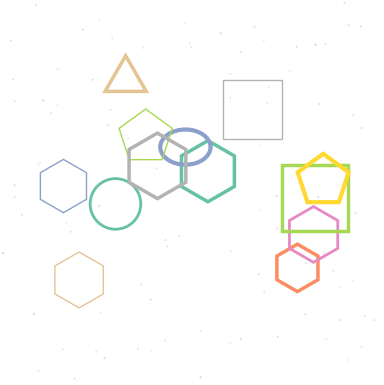[{"shape": "hexagon", "thickness": 2.5, "radius": 0.4, "center": [0.54, 0.555]}, {"shape": "circle", "thickness": 2, "radius": 0.33, "center": [0.3, 0.47]}, {"shape": "hexagon", "thickness": 2.5, "radius": 0.31, "center": [0.773, 0.304]}, {"shape": "oval", "thickness": 3, "radius": 0.33, "center": [0.482, 0.618]}, {"shape": "hexagon", "thickness": 1, "radius": 0.35, "center": [0.165, 0.517]}, {"shape": "hexagon", "thickness": 2, "radius": 0.36, "center": [0.815, 0.391]}, {"shape": "square", "thickness": 2.5, "radius": 0.43, "center": [0.818, 0.486]}, {"shape": "pentagon", "thickness": 1, "radius": 0.36, "center": [0.378, 0.644]}, {"shape": "pentagon", "thickness": 3, "radius": 0.35, "center": [0.839, 0.531]}, {"shape": "triangle", "thickness": 2.5, "radius": 0.31, "center": [0.326, 0.793]}, {"shape": "hexagon", "thickness": 1, "radius": 0.36, "center": [0.205, 0.273]}, {"shape": "square", "thickness": 1, "radius": 0.38, "center": [0.656, 0.716]}, {"shape": "hexagon", "thickness": 2.5, "radius": 0.43, "center": [0.409, 0.569]}]